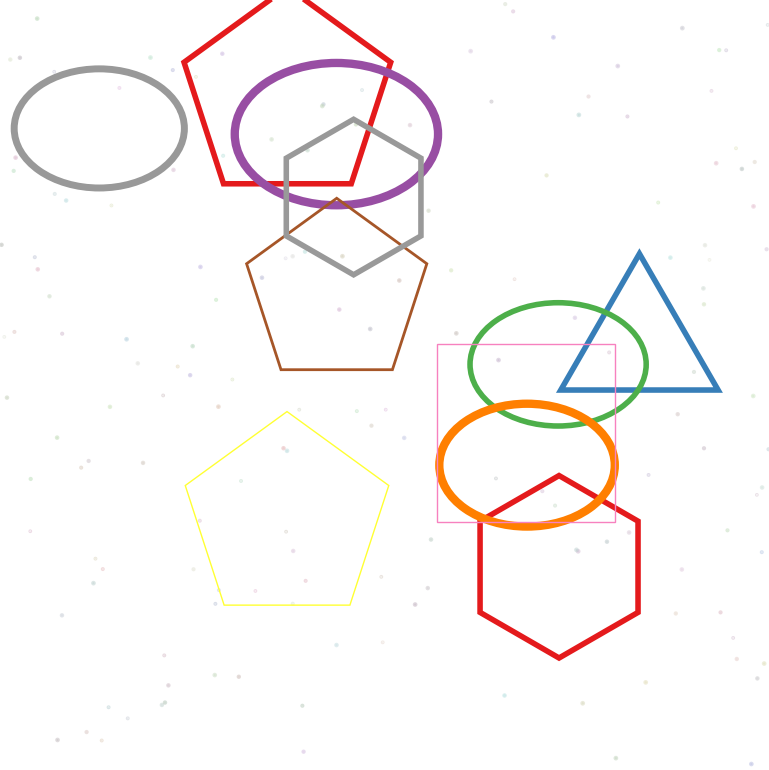[{"shape": "hexagon", "thickness": 2, "radius": 0.59, "center": [0.726, 0.264]}, {"shape": "pentagon", "thickness": 2, "radius": 0.71, "center": [0.373, 0.875]}, {"shape": "triangle", "thickness": 2, "radius": 0.59, "center": [0.83, 0.552]}, {"shape": "oval", "thickness": 2, "radius": 0.57, "center": [0.725, 0.527]}, {"shape": "oval", "thickness": 3, "radius": 0.66, "center": [0.437, 0.826]}, {"shape": "oval", "thickness": 3, "radius": 0.57, "center": [0.684, 0.396]}, {"shape": "pentagon", "thickness": 0.5, "radius": 0.69, "center": [0.373, 0.327]}, {"shape": "pentagon", "thickness": 1, "radius": 0.62, "center": [0.437, 0.619]}, {"shape": "square", "thickness": 0.5, "radius": 0.58, "center": [0.683, 0.438]}, {"shape": "oval", "thickness": 2.5, "radius": 0.55, "center": [0.129, 0.833]}, {"shape": "hexagon", "thickness": 2, "radius": 0.5, "center": [0.459, 0.744]}]